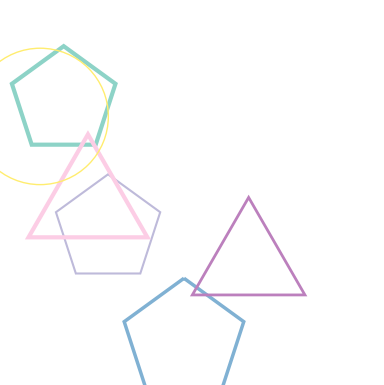[{"shape": "pentagon", "thickness": 3, "radius": 0.71, "center": [0.165, 0.739]}, {"shape": "pentagon", "thickness": 1.5, "radius": 0.71, "center": [0.281, 0.405]}, {"shape": "pentagon", "thickness": 2.5, "radius": 0.82, "center": [0.478, 0.114]}, {"shape": "triangle", "thickness": 3, "radius": 0.89, "center": [0.228, 0.473]}, {"shape": "triangle", "thickness": 2, "radius": 0.84, "center": [0.646, 0.318]}, {"shape": "circle", "thickness": 1, "radius": 0.89, "center": [0.104, 0.698]}]